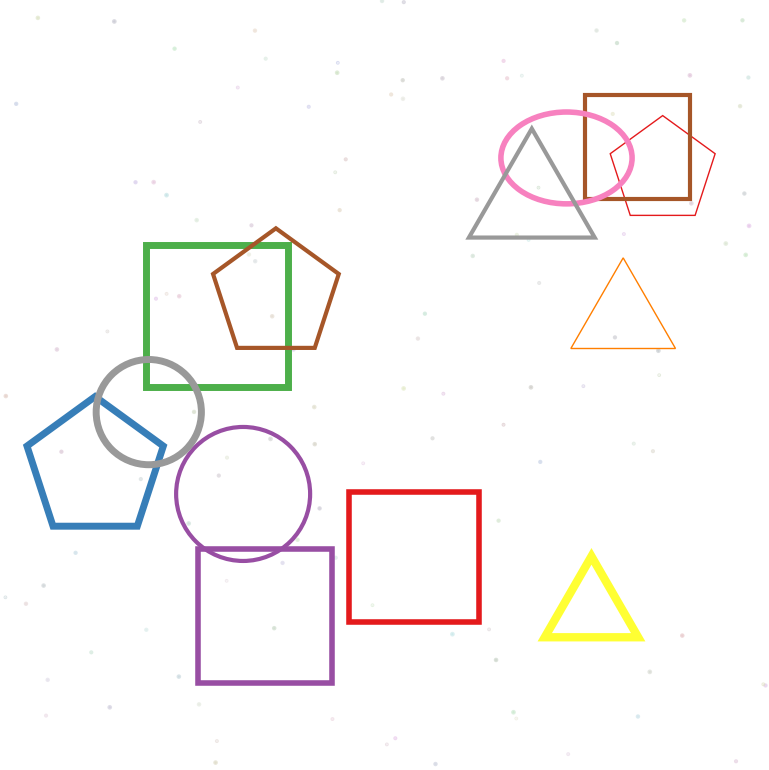[{"shape": "pentagon", "thickness": 0.5, "radius": 0.36, "center": [0.861, 0.778]}, {"shape": "square", "thickness": 2, "radius": 0.42, "center": [0.538, 0.277]}, {"shape": "pentagon", "thickness": 2.5, "radius": 0.47, "center": [0.124, 0.392]}, {"shape": "square", "thickness": 2.5, "radius": 0.46, "center": [0.282, 0.59]}, {"shape": "square", "thickness": 2, "radius": 0.44, "center": [0.344, 0.2]}, {"shape": "circle", "thickness": 1.5, "radius": 0.44, "center": [0.316, 0.358]}, {"shape": "triangle", "thickness": 0.5, "radius": 0.39, "center": [0.809, 0.587]}, {"shape": "triangle", "thickness": 3, "radius": 0.35, "center": [0.768, 0.207]}, {"shape": "square", "thickness": 1.5, "radius": 0.34, "center": [0.828, 0.809]}, {"shape": "pentagon", "thickness": 1.5, "radius": 0.43, "center": [0.358, 0.618]}, {"shape": "oval", "thickness": 2, "radius": 0.43, "center": [0.736, 0.795]}, {"shape": "circle", "thickness": 2.5, "radius": 0.34, "center": [0.193, 0.465]}, {"shape": "triangle", "thickness": 1.5, "radius": 0.47, "center": [0.691, 0.739]}]